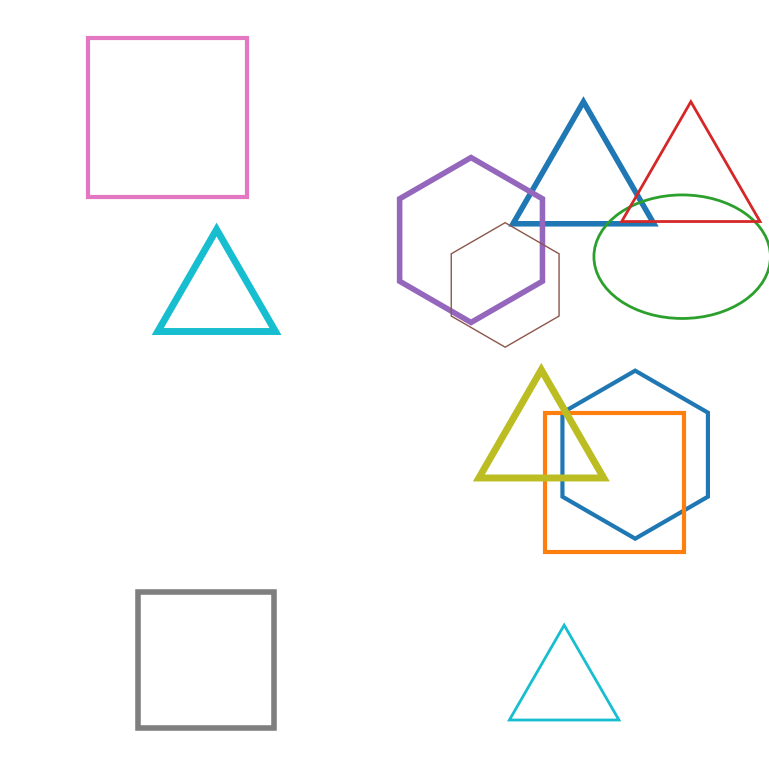[{"shape": "triangle", "thickness": 2, "radius": 0.53, "center": [0.758, 0.762]}, {"shape": "hexagon", "thickness": 1.5, "radius": 0.55, "center": [0.825, 0.41]}, {"shape": "square", "thickness": 1.5, "radius": 0.45, "center": [0.798, 0.373]}, {"shape": "oval", "thickness": 1, "radius": 0.57, "center": [0.886, 0.667]}, {"shape": "triangle", "thickness": 1, "radius": 0.52, "center": [0.897, 0.764]}, {"shape": "hexagon", "thickness": 2, "radius": 0.54, "center": [0.612, 0.688]}, {"shape": "hexagon", "thickness": 0.5, "radius": 0.4, "center": [0.656, 0.63]}, {"shape": "square", "thickness": 1.5, "radius": 0.52, "center": [0.218, 0.847]}, {"shape": "square", "thickness": 2, "radius": 0.44, "center": [0.267, 0.143]}, {"shape": "triangle", "thickness": 2.5, "radius": 0.47, "center": [0.703, 0.426]}, {"shape": "triangle", "thickness": 2.5, "radius": 0.44, "center": [0.281, 0.614]}, {"shape": "triangle", "thickness": 1, "radius": 0.41, "center": [0.733, 0.106]}]